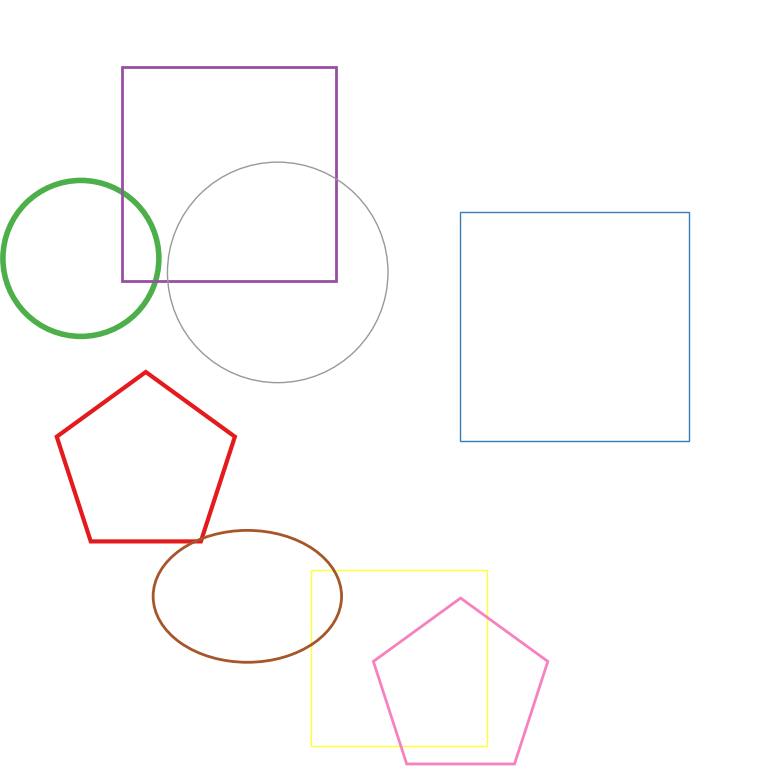[{"shape": "pentagon", "thickness": 1.5, "radius": 0.61, "center": [0.189, 0.395]}, {"shape": "square", "thickness": 0.5, "radius": 0.74, "center": [0.746, 0.576]}, {"shape": "circle", "thickness": 2, "radius": 0.51, "center": [0.105, 0.664]}, {"shape": "square", "thickness": 1, "radius": 0.69, "center": [0.297, 0.774]}, {"shape": "square", "thickness": 0.5, "radius": 0.57, "center": [0.518, 0.146]}, {"shape": "oval", "thickness": 1, "radius": 0.61, "center": [0.321, 0.226]}, {"shape": "pentagon", "thickness": 1, "radius": 0.6, "center": [0.598, 0.104]}, {"shape": "circle", "thickness": 0.5, "radius": 0.72, "center": [0.361, 0.646]}]